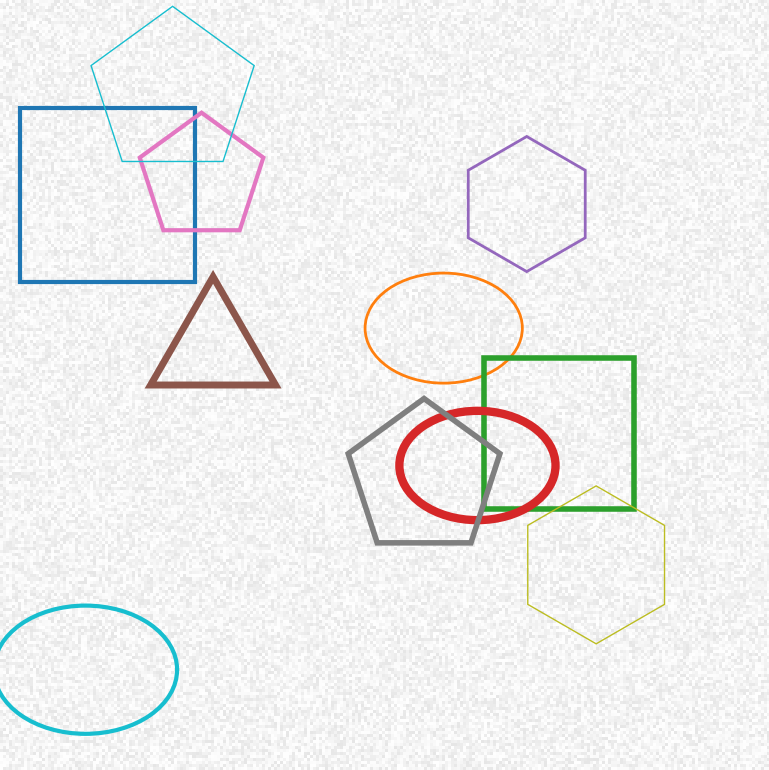[{"shape": "square", "thickness": 1.5, "radius": 0.57, "center": [0.139, 0.747]}, {"shape": "oval", "thickness": 1, "radius": 0.51, "center": [0.576, 0.574]}, {"shape": "square", "thickness": 2, "radius": 0.49, "center": [0.726, 0.437]}, {"shape": "oval", "thickness": 3, "radius": 0.51, "center": [0.62, 0.395]}, {"shape": "hexagon", "thickness": 1, "radius": 0.44, "center": [0.684, 0.735]}, {"shape": "triangle", "thickness": 2.5, "radius": 0.47, "center": [0.277, 0.547]}, {"shape": "pentagon", "thickness": 1.5, "radius": 0.42, "center": [0.262, 0.769]}, {"shape": "pentagon", "thickness": 2, "radius": 0.52, "center": [0.551, 0.379]}, {"shape": "hexagon", "thickness": 0.5, "radius": 0.51, "center": [0.774, 0.266]}, {"shape": "pentagon", "thickness": 0.5, "radius": 0.56, "center": [0.224, 0.88]}, {"shape": "oval", "thickness": 1.5, "radius": 0.59, "center": [0.111, 0.13]}]